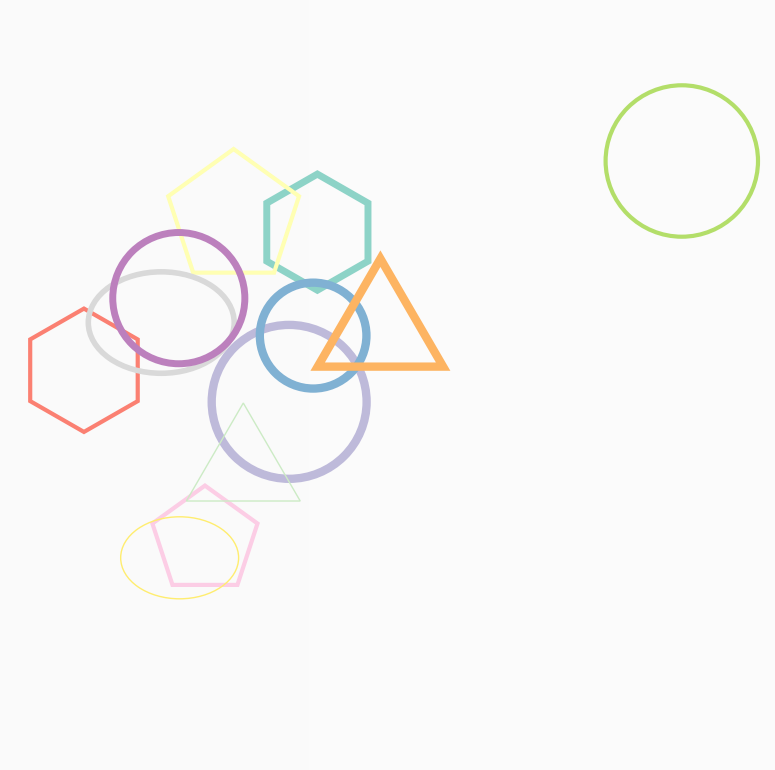[{"shape": "hexagon", "thickness": 2.5, "radius": 0.38, "center": [0.41, 0.699]}, {"shape": "pentagon", "thickness": 1.5, "radius": 0.44, "center": [0.301, 0.718]}, {"shape": "circle", "thickness": 3, "radius": 0.5, "center": [0.373, 0.478]}, {"shape": "hexagon", "thickness": 1.5, "radius": 0.4, "center": [0.108, 0.519]}, {"shape": "circle", "thickness": 3, "radius": 0.34, "center": [0.404, 0.564]}, {"shape": "triangle", "thickness": 3, "radius": 0.47, "center": [0.491, 0.571]}, {"shape": "circle", "thickness": 1.5, "radius": 0.49, "center": [0.88, 0.791]}, {"shape": "pentagon", "thickness": 1.5, "radius": 0.36, "center": [0.264, 0.298]}, {"shape": "oval", "thickness": 2, "radius": 0.47, "center": [0.208, 0.581]}, {"shape": "circle", "thickness": 2.5, "radius": 0.43, "center": [0.231, 0.613]}, {"shape": "triangle", "thickness": 0.5, "radius": 0.42, "center": [0.314, 0.392]}, {"shape": "oval", "thickness": 0.5, "radius": 0.38, "center": [0.232, 0.276]}]